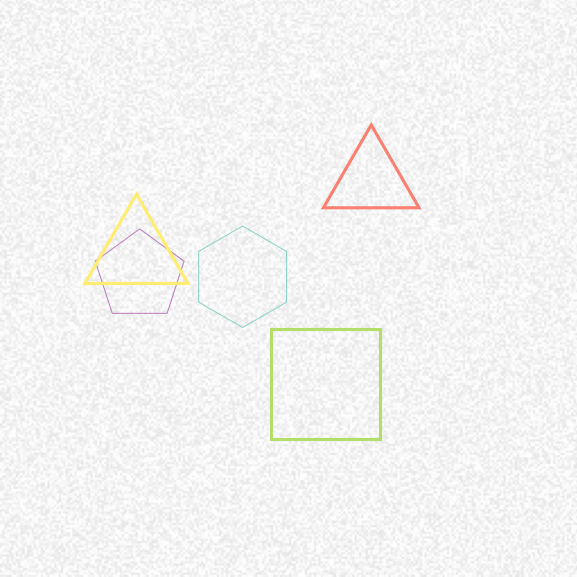[{"shape": "hexagon", "thickness": 0.5, "radius": 0.44, "center": [0.42, 0.52]}, {"shape": "triangle", "thickness": 1.5, "radius": 0.48, "center": [0.643, 0.687]}, {"shape": "square", "thickness": 1.5, "radius": 0.47, "center": [0.563, 0.334]}, {"shape": "pentagon", "thickness": 0.5, "radius": 0.4, "center": [0.242, 0.522]}, {"shape": "triangle", "thickness": 1.5, "radius": 0.52, "center": [0.236, 0.56]}]